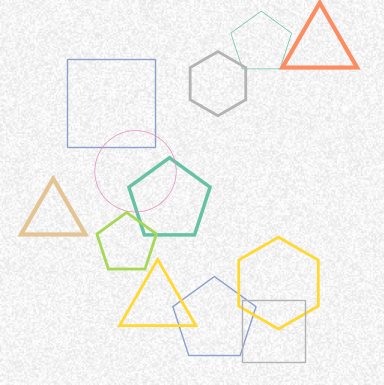[{"shape": "pentagon", "thickness": 0.5, "radius": 0.41, "center": [0.679, 0.888]}, {"shape": "pentagon", "thickness": 2.5, "radius": 0.55, "center": [0.44, 0.48]}, {"shape": "triangle", "thickness": 3, "radius": 0.56, "center": [0.831, 0.881]}, {"shape": "square", "thickness": 1, "radius": 0.57, "center": [0.288, 0.733]}, {"shape": "pentagon", "thickness": 1, "radius": 0.57, "center": [0.557, 0.168]}, {"shape": "circle", "thickness": 0.5, "radius": 0.53, "center": [0.352, 0.555]}, {"shape": "pentagon", "thickness": 2, "radius": 0.41, "center": [0.329, 0.367]}, {"shape": "triangle", "thickness": 2, "radius": 0.57, "center": [0.41, 0.211]}, {"shape": "hexagon", "thickness": 2, "radius": 0.6, "center": [0.723, 0.265]}, {"shape": "triangle", "thickness": 3, "radius": 0.48, "center": [0.138, 0.439]}, {"shape": "square", "thickness": 1, "radius": 0.41, "center": [0.711, 0.14]}, {"shape": "hexagon", "thickness": 2, "radius": 0.42, "center": [0.566, 0.783]}]